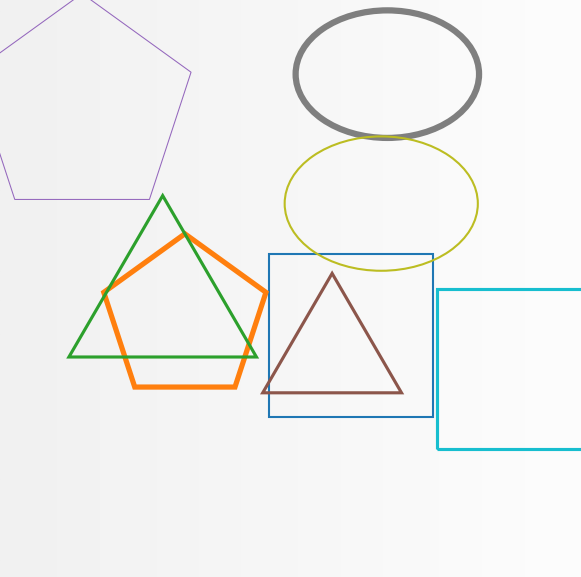[{"shape": "square", "thickness": 1, "radius": 0.7, "center": [0.603, 0.418]}, {"shape": "pentagon", "thickness": 2.5, "radius": 0.73, "center": [0.318, 0.448]}, {"shape": "triangle", "thickness": 1.5, "radius": 0.93, "center": [0.28, 0.474]}, {"shape": "pentagon", "thickness": 0.5, "radius": 0.99, "center": [0.141, 0.813]}, {"shape": "triangle", "thickness": 1.5, "radius": 0.69, "center": [0.571, 0.388]}, {"shape": "oval", "thickness": 3, "radius": 0.79, "center": [0.666, 0.871]}, {"shape": "oval", "thickness": 1, "radius": 0.83, "center": [0.656, 0.647]}, {"shape": "square", "thickness": 1.5, "radius": 0.69, "center": [0.89, 0.36]}]